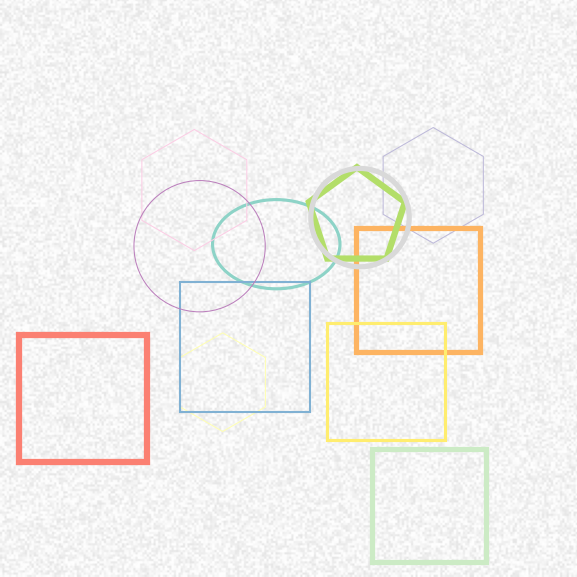[{"shape": "oval", "thickness": 1.5, "radius": 0.55, "center": [0.478, 0.576]}, {"shape": "hexagon", "thickness": 0.5, "radius": 0.43, "center": [0.386, 0.337]}, {"shape": "hexagon", "thickness": 0.5, "radius": 0.5, "center": [0.75, 0.678]}, {"shape": "square", "thickness": 3, "radius": 0.55, "center": [0.144, 0.309]}, {"shape": "square", "thickness": 1, "radius": 0.56, "center": [0.424, 0.399]}, {"shape": "square", "thickness": 2.5, "radius": 0.54, "center": [0.724, 0.498]}, {"shape": "pentagon", "thickness": 3, "radius": 0.44, "center": [0.618, 0.622]}, {"shape": "hexagon", "thickness": 0.5, "radius": 0.52, "center": [0.337, 0.67]}, {"shape": "circle", "thickness": 2.5, "radius": 0.43, "center": [0.623, 0.622]}, {"shape": "circle", "thickness": 0.5, "radius": 0.57, "center": [0.346, 0.573]}, {"shape": "square", "thickness": 2.5, "radius": 0.49, "center": [0.743, 0.124]}, {"shape": "square", "thickness": 1.5, "radius": 0.51, "center": [0.668, 0.339]}]